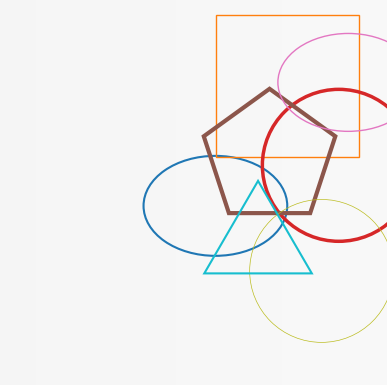[{"shape": "oval", "thickness": 1.5, "radius": 0.93, "center": [0.556, 0.465]}, {"shape": "square", "thickness": 1, "radius": 0.92, "center": [0.742, 0.777]}, {"shape": "circle", "thickness": 2.5, "radius": 0.99, "center": [0.874, 0.571]}, {"shape": "pentagon", "thickness": 3, "radius": 0.89, "center": [0.696, 0.591]}, {"shape": "oval", "thickness": 1, "radius": 0.91, "center": [0.899, 0.786]}, {"shape": "circle", "thickness": 0.5, "radius": 0.93, "center": [0.83, 0.296]}, {"shape": "triangle", "thickness": 1.5, "radius": 0.8, "center": [0.666, 0.37]}]